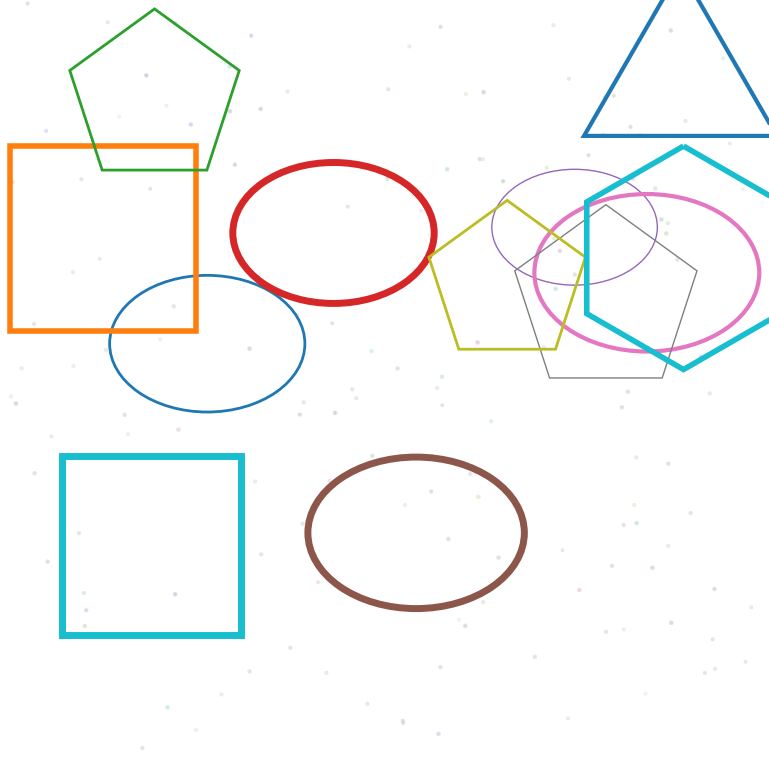[{"shape": "oval", "thickness": 1, "radius": 0.63, "center": [0.269, 0.554]}, {"shape": "triangle", "thickness": 1.5, "radius": 0.72, "center": [0.884, 0.896]}, {"shape": "square", "thickness": 2, "radius": 0.6, "center": [0.134, 0.691]}, {"shape": "pentagon", "thickness": 1, "radius": 0.58, "center": [0.201, 0.873]}, {"shape": "oval", "thickness": 2.5, "radius": 0.65, "center": [0.433, 0.697]}, {"shape": "oval", "thickness": 0.5, "radius": 0.54, "center": [0.746, 0.705]}, {"shape": "oval", "thickness": 2.5, "radius": 0.7, "center": [0.54, 0.308]}, {"shape": "oval", "thickness": 1.5, "radius": 0.73, "center": [0.84, 0.646]}, {"shape": "pentagon", "thickness": 0.5, "radius": 0.62, "center": [0.787, 0.61]}, {"shape": "pentagon", "thickness": 1, "radius": 0.53, "center": [0.659, 0.633]}, {"shape": "hexagon", "thickness": 2, "radius": 0.73, "center": [0.888, 0.665]}, {"shape": "square", "thickness": 2.5, "radius": 0.58, "center": [0.197, 0.292]}]